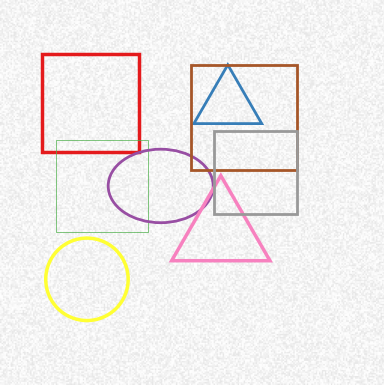[{"shape": "square", "thickness": 2.5, "radius": 0.63, "center": [0.236, 0.732]}, {"shape": "triangle", "thickness": 2, "radius": 0.51, "center": [0.592, 0.73]}, {"shape": "square", "thickness": 0.5, "radius": 0.6, "center": [0.265, 0.517]}, {"shape": "oval", "thickness": 2, "radius": 0.68, "center": [0.417, 0.517]}, {"shape": "circle", "thickness": 2.5, "radius": 0.54, "center": [0.226, 0.274]}, {"shape": "square", "thickness": 2, "radius": 0.68, "center": [0.634, 0.696]}, {"shape": "triangle", "thickness": 2.5, "radius": 0.74, "center": [0.574, 0.397]}, {"shape": "square", "thickness": 2, "radius": 0.54, "center": [0.664, 0.553]}]